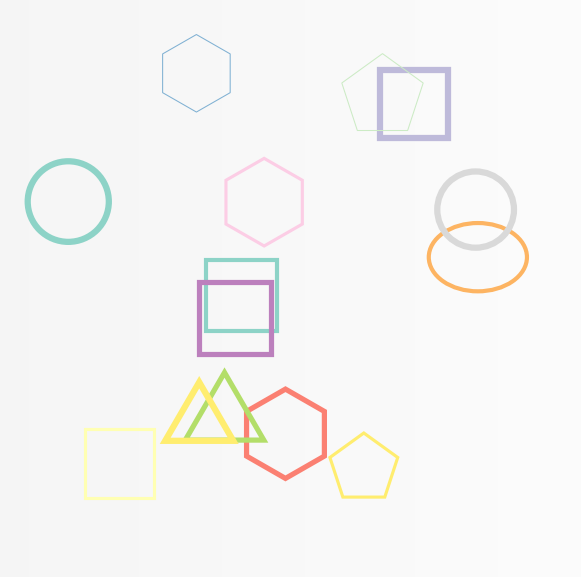[{"shape": "square", "thickness": 2, "radius": 0.31, "center": [0.415, 0.488]}, {"shape": "circle", "thickness": 3, "radius": 0.35, "center": [0.117, 0.65]}, {"shape": "square", "thickness": 1.5, "radius": 0.3, "center": [0.206, 0.196]}, {"shape": "square", "thickness": 3, "radius": 0.29, "center": [0.712, 0.819]}, {"shape": "hexagon", "thickness": 2.5, "radius": 0.39, "center": [0.491, 0.248]}, {"shape": "hexagon", "thickness": 0.5, "radius": 0.34, "center": [0.338, 0.872]}, {"shape": "oval", "thickness": 2, "radius": 0.42, "center": [0.822, 0.554]}, {"shape": "triangle", "thickness": 2.5, "radius": 0.39, "center": [0.386, 0.276]}, {"shape": "hexagon", "thickness": 1.5, "radius": 0.38, "center": [0.454, 0.649]}, {"shape": "circle", "thickness": 3, "radius": 0.33, "center": [0.818, 0.636]}, {"shape": "square", "thickness": 2.5, "radius": 0.31, "center": [0.404, 0.448]}, {"shape": "pentagon", "thickness": 0.5, "radius": 0.37, "center": [0.658, 0.833]}, {"shape": "pentagon", "thickness": 1.5, "radius": 0.31, "center": [0.626, 0.188]}, {"shape": "triangle", "thickness": 3, "radius": 0.34, "center": [0.343, 0.27]}]